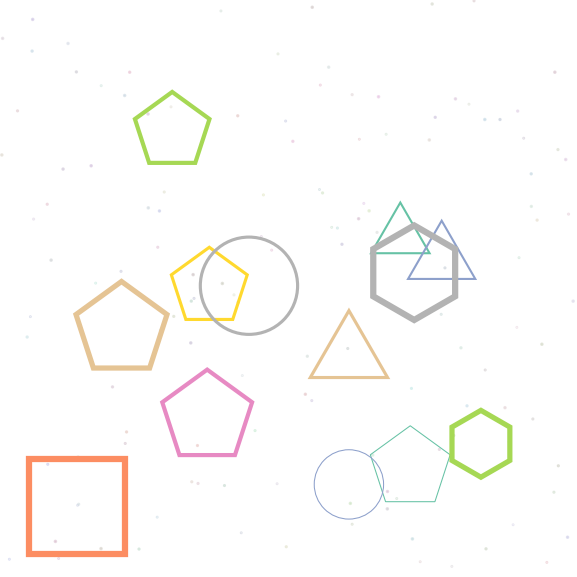[{"shape": "pentagon", "thickness": 0.5, "radius": 0.36, "center": [0.71, 0.189]}, {"shape": "triangle", "thickness": 1, "radius": 0.29, "center": [0.693, 0.59]}, {"shape": "square", "thickness": 3, "radius": 0.41, "center": [0.134, 0.122]}, {"shape": "triangle", "thickness": 1, "radius": 0.34, "center": [0.765, 0.55]}, {"shape": "circle", "thickness": 0.5, "radius": 0.3, "center": [0.604, 0.16]}, {"shape": "pentagon", "thickness": 2, "radius": 0.41, "center": [0.359, 0.277]}, {"shape": "pentagon", "thickness": 2, "radius": 0.34, "center": [0.298, 0.772]}, {"shape": "hexagon", "thickness": 2.5, "radius": 0.29, "center": [0.833, 0.231]}, {"shape": "pentagon", "thickness": 1.5, "radius": 0.35, "center": [0.362, 0.502]}, {"shape": "triangle", "thickness": 1.5, "radius": 0.39, "center": [0.604, 0.384]}, {"shape": "pentagon", "thickness": 2.5, "radius": 0.41, "center": [0.21, 0.429]}, {"shape": "circle", "thickness": 1.5, "radius": 0.42, "center": [0.431, 0.504]}, {"shape": "hexagon", "thickness": 3, "radius": 0.41, "center": [0.717, 0.527]}]